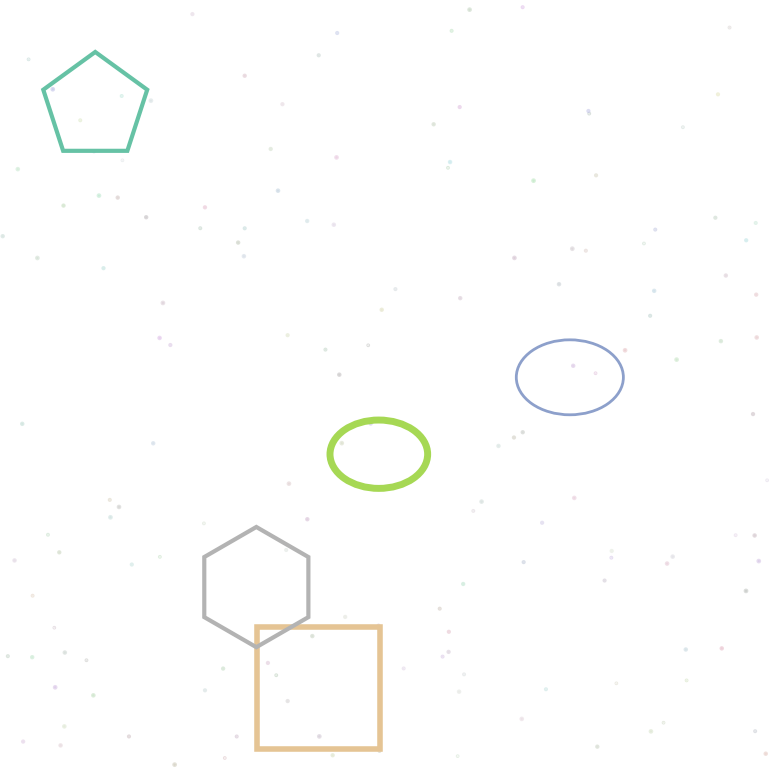[{"shape": "pentagon", "thickness": 1.5, "radius": 0.35, "center": [0.124, 0.862]}, {"shape": "oval", "thickness": 1, "radius": 0.35, "center": [0.74, 0.51]}, {"shape": "oval", "thickness": 2.5, "radius": 0.32, "center": [0.492, 0.41]}, {"shape": "square", "thickness": 2, "radius": 0.4, "center": [0.414, 0.106]}, {"shape": "hexagon", "thickness": 1.5, "radius": 0.39, "center": [0.333, 0.238]}]